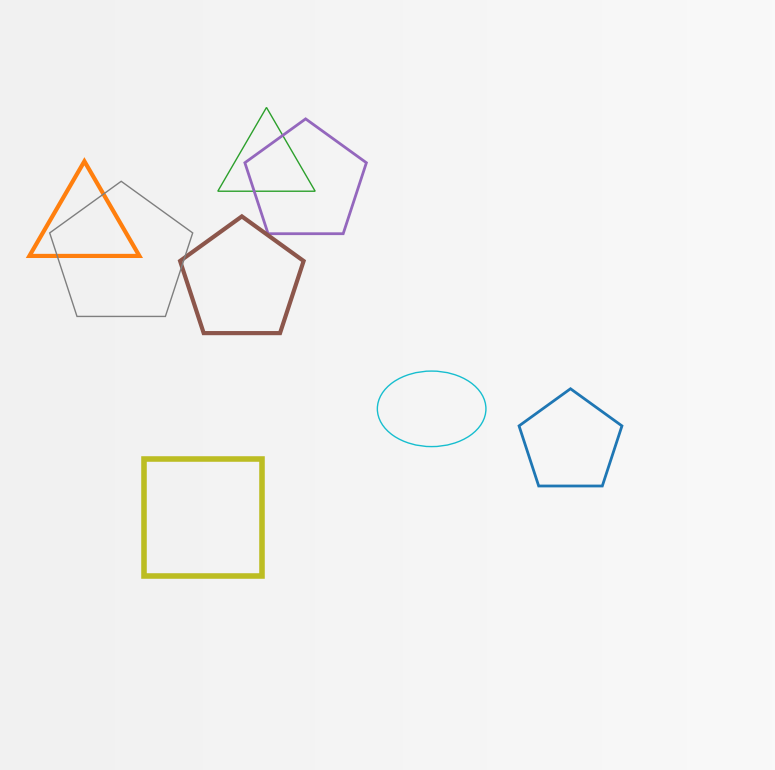[{"shape": "pentagon", "thickness": 1, "radius": 0.35, "center": [0.736, 0.425]}, {"shape": "triangle", "thickness": 1.5, "radius": 0.41, "center": [0.109, 0.709]}, {"shape": "triangle", "thickness": 0.5, "radius": 0.36, "center": [0.344, 0.788]}, {"shape": "pentagon", "thickness": 1, "radius": 0.41, "center": [0.394, 0.763]}, {"shape": "pentagon", "thickness": 1.5, "radius": 0.42, "center": [0.312, 0.635]}, {"shape": "pentagon", "thickness": 0.5, "radius": 0.49, "center": [0.156, 0.668]}, {"shape": "square", "thickness": 2, "radius": 0.38, "center": [0.262, 0.328]}, {"shape": "oval", "thickness": 0.5, "radius": 0.35, "center": [0.557, 0.469]}]